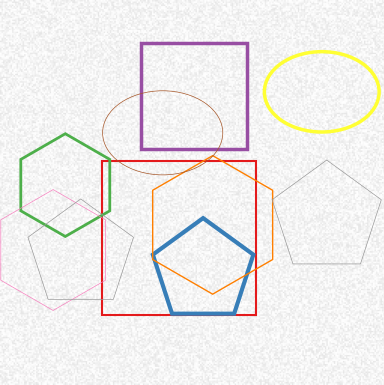[{"shape": "square", "thickness": 1.5, "radius": 1.0, "center": [0.466, 0.383]}, {"shape": "pentagon", "thickness": 3, "radius": 0.69, "center": [0.528, 0.296]}, {"shape": "hexagon", "thickness": 2, "radius": 0.67, "center": [0.17, 0.519]}, {"shape": "square", "thickness": 2.5, "radius": 0.69, "center": [0.504, 0.75]}, {"shape": "hexagon", "thickness": 1, "radius": 0.9, "center": [0.552, 0.416]}, {"shape": "oval", "thickness": 2.5, "radius": 0.75, "center": [0.836, 0.761]}, {"shape": "oval", "thickness": 0.5, "radius": 0.78, "center": [0.423, 0.655]}, {"shape": "hexagon", "thickness": 0.5, "radius": 0.78, "center": [0.138, 0.351]}, {"shape": "pentagon", "thickness": 0.5, "radius": 0.75, "center": [0.849, 0.435]}, {"shape": "pentagon", "thickness": 0.5, "radius": 0.72, "center": [0.21, 0.339]}]